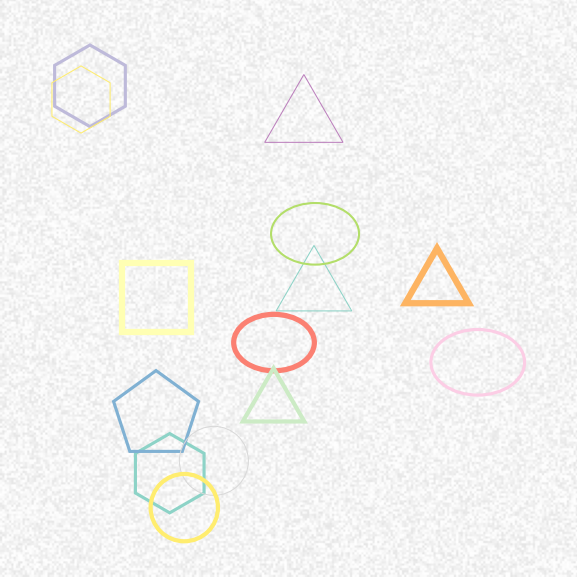[{"shape": "triangle", "thickness": 0.5, "radius": 0.38, "center": [0.544, 0.499]}, {"shape": "hexagon", "thickness": 1.5, "radius": 0.34, "center": [0.294, 0.18]}, {"shape": "square", "thickness": 3, "radius": 0.3, "center": [0.271, 0.484]}, {"shape": "hexagon", "thickness": 1.5, "radius": 0.35, "center": [0.156, 0.851]}, {"shape": "oval", "thickness": 2.5, "radius": 0.35, "center": [0.474, 0.406]}, {"shape": "pentagon", "thickness": 1.5, "radius": 0.39, "center": [0.27, 0.28]}, {"shape": "triangle", "thickness": 3, "radius": 0.32, "center": [0.757, 0.506]}, {"shape": "oval", "thickness": 1, "radius": 0.38, "center": [0.546, 0.594]}, {"shape": "oval", "thickness": 1.5, "radius": 0.41, "center": [0.827, 0.372]}, {"shape": "circle", "thickness": 0.5, "radius": 0.3, "center": [0.37, 0.201]}, {"shape": "triangle", "thickness": 0.5, "radius": 0.39, "center": [0.526, 0.792]}, {"shape": "triangle", "thickness": 2, "radius": 0.31, "center": [0.474, 0.3]}, {"shape": "circle", "thickness": 2, "radius": 0.29, "center": [0.319, 0.12]}, {"shape": "hexagon", "thickness": 0.5, "radius": 0.29, "center": [0.14, 0.827]}]